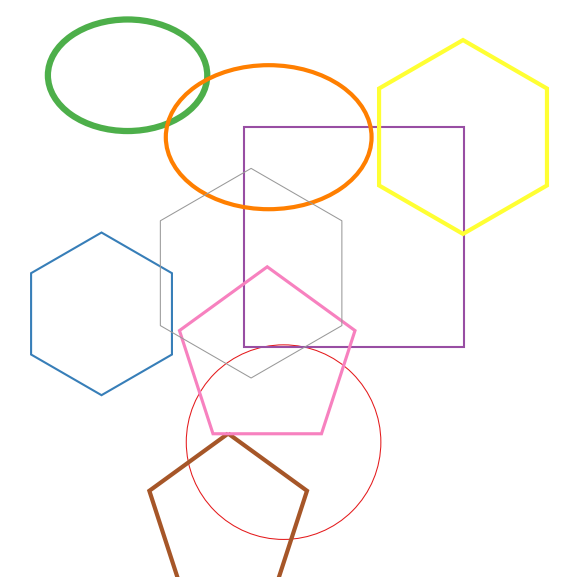[{"shape": "circle", "thickness": 0.5, "radius": 0.84, "center": [0.491, 0.234]}, {"shape": "hexagon", "thickness": 1, "radius": 0.7, "center": [0.176, 0.456]}, {"shape": "oval", "thickness": 3, "radius": 0.69, "center": [0.221, 0.869]}, {"shape": "square", "thickness": 1, "radius": 0.95, "center": [0.614, 0.589]}, {"shape": "oval", "thickness": 2, "radius": 0.89, "center": [0.465, 0.762]}, {"shape": "hexagon", "thickness": 2, "radius": 0.84, "center": [0.802, 0.762]}, {"shape": "pentagon", "thickness": 2, "radius": 0.72, "center": [0.395, 0.105]}, {"shape": "pentagon", "thickness": 1.5, "radius": 0.8, "center": [0.463, 0.377]}, {"shape": "hexagon", "thickness": 0.5, "radius": 0.91, "center": [0.435, 0.526]}]